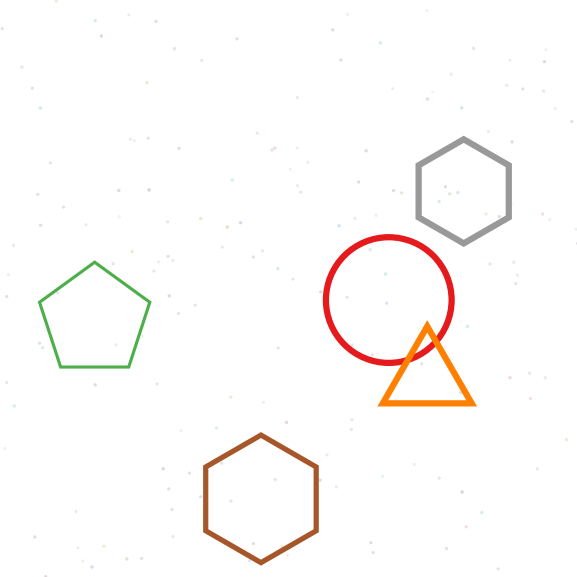[{"shape": "circle", "thickness": 3, "radius": 0.54, "center": [0.673, 0.48]}, {"shape": "pentagon", "thickness": 1.5, "radius": 0.5, "center": [0.164, 0.445]}, {"shape": "triangle", "thickness": 3, "radius": 0.44, "center": [0.74, 0.345]}, {"shape": "hexagon", "thickness": 2.5, "radius": 0.55, "center": [0.452, 0.135]}, {"shape": "hexagon", "thickness": 3, "radius": 0.45, "center": [0.803, 0.668]}]